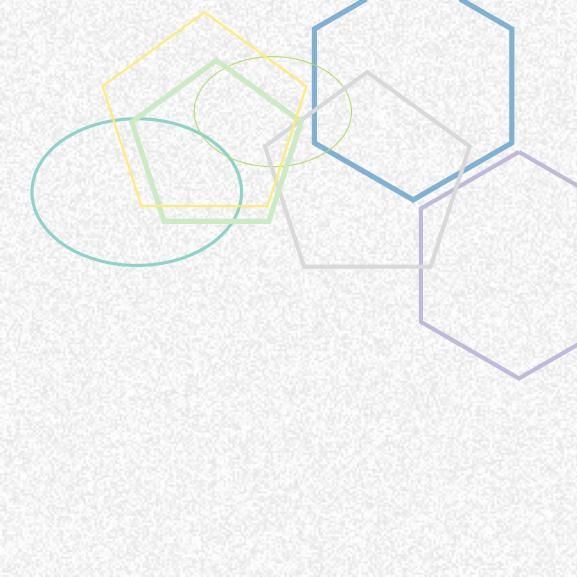[{"shape": "oval", "thickness": 1.5, "radius": 0.91, "center": [0.237, 0.667]}, {"shape": "hexagon", "thickness": 2, "radius": 0.98, "center": [0.899, 0.54]}, {"shape": "hexagon", "thickness": 2.5, "radius": 0.99, "center": [0.715, 0.85]}, {"shape": "oval", "thickness": 0.5, "radius": 0.68, "center": [0.473, 0.806]}, {"shape": "pentagon", "thickness": 2, "radius": 0.93, "center": [0.636, 0.688]}, {"shape": "pentagon", "thickness": 2.5, "radius": 0.77, "center": [0.375, 0.741]}, {"shape": "pentagon", "thickness": 1, "radius": 0.93, "center": [0.354, 0.792]}]